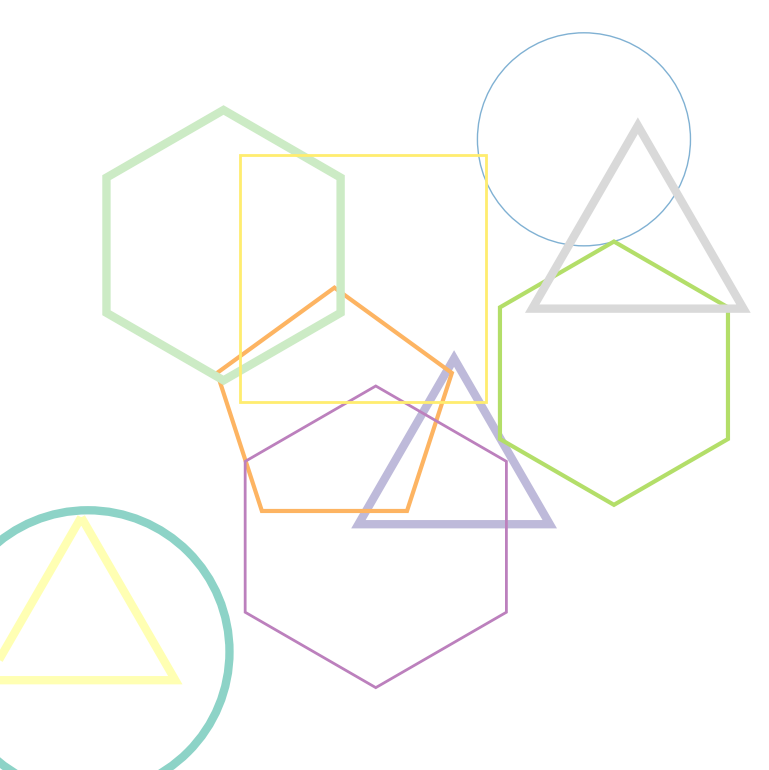[{"shape": "circle", "thickness": 3, "radius": 0.92, "center": [0.114, 0.153]}, {"shape": "triangle", "thickness": 3, "radius": 0.71, "center": [0.106, 0.187]}, {"shape": "triangle", "thickness": 3, "radius": 0.72, "center": [0.59, 0.391]}, {"shape": "circle", "thickness": 0.5, "radius": 0.69, "center": [0.758, 0.819]}, {"shape": "pentagon", "thickness": 1.5, "radius": 0.8, "center": [0.434, 0.466]}, {"shape": "hexagon", "thickness": 1.5, "radius": 0.85, "center": [0.797, 0.515]}, {"shape": "triangle", "thickness": 3, "radius": 0.79, "center": [0.828, 0.678]}, {"shape": "hexagon", "thickness": 1, "radius": 0.98, "center": [0.488, 0.303]}, {"shape": "hexagon", "thickness": 3, "radius": 0.88, "center": [0.29, 0.682]}, {"shape": "square", "thickness": 1, "radius": 0.8, "center": [0.471, 0.638]}]